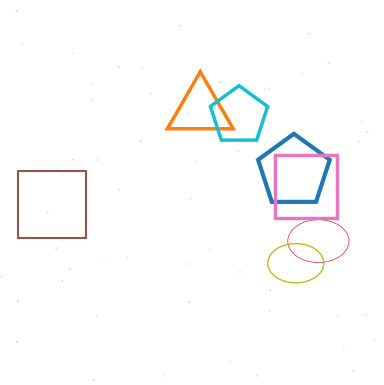[{"shape": "pentagon", "thickness": 3, "radius": 0.49, "center": [0.763, 0.555]}, {"shape": "triangle", "thickness": 2.5, "radius": 0.49, "center": [0.52, 0.715]}, {"shape": "oval", "thickness": 0.5, "radius": 0.4, "center": [0.827, 0.374]}, {"shape": "square", "thickness": 1.5, "radius": 0.44, "center": [0.135, 0.469]}, {"shape": "square", "thickness": 2.5, "radius": 0.4, "center": [0.795, 0.516]}, {"shape": "oval", "thickness": 1, "radius": 0.36, "center": [0.768, 0.316]}, {"shape": "pentagon", "thickness": 2.5, "radius": 0.39, "center": [0.621, 0.699]}]